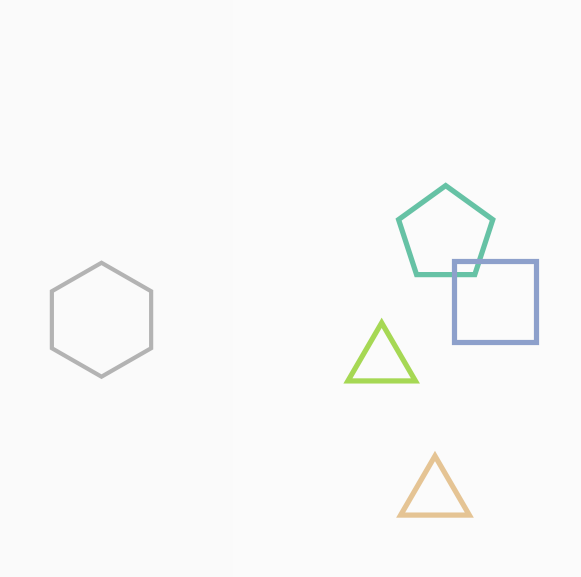[{"shape": "pentagon", "thickness": 2.5, "radius": 0.43, "center": [0.767, 0.593]}, {"shape": "square", "thickness": 2.5, "radius": 0.35, "center": [0.852, 0.477]}, {"shape": "triangle", "thickness": 2.5, "radius": 0.34, "center": [0.657, 0.373]}, {"shape": "triangle", "thickness": 2.5, "radius": 0.34, "center": [0.748, 0.141]}, {"shape": "hexagon", "thickness": 2, "radius": 0.49, "center": [0.175, 0.445]}]